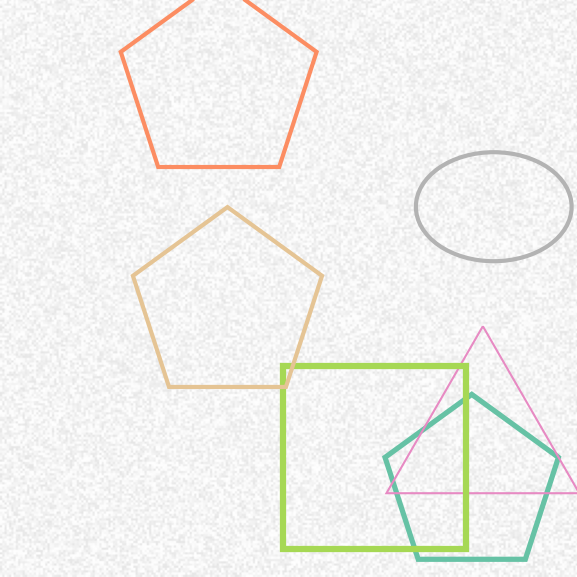[{"shape": "pentagon", "thickness": 2.5, "radius": 0.79, "center": [0.817, 0.158]}, {"shape": "pentagon", "thickness": 2, "radius": 0.89, "center": [0.379, 0.854]}, {"shape": "triangle", "thickness": 1, "radius": 0.96, "center": [0.836, 0.241]}, {"shape": "square", "thickness": 3, "radius": 0.79, "center": [0.649, 0.206]}, {"shape": "pentagon", "thickness": 2, "radius": 0.86, "center": [0.394, 0.468]}, {"shape": "oval", "thickness": 2, "radius": 0.67, "center": [0.855, 0.641]}]